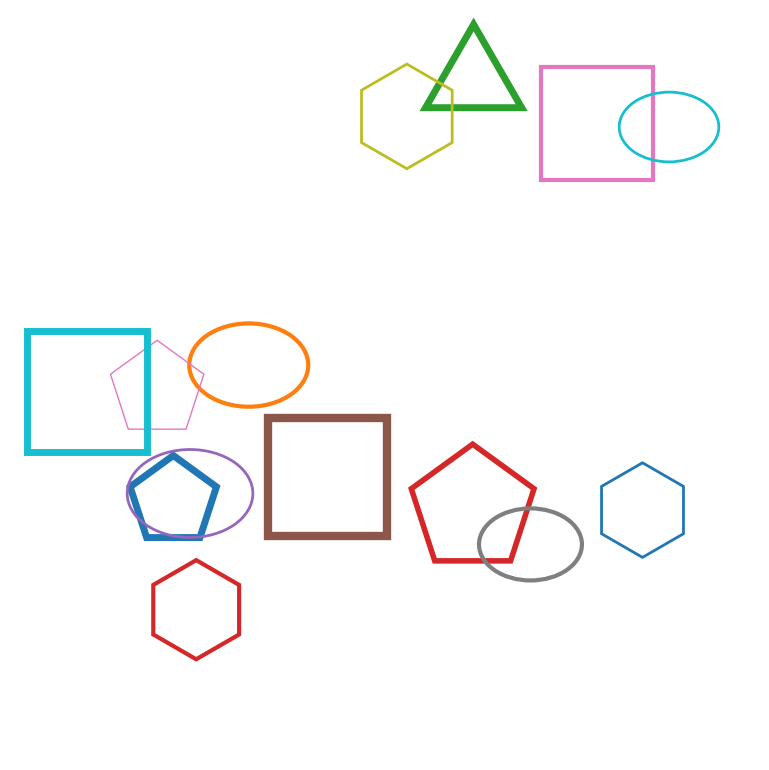[{"shape": "pentagon", "thickness": 2.5, "radius": 0.29, "center": [0.225, 0.35]}, {"shape": "hexagon", "thickness": 1, "radius": 0.31, "center": [0.834, 0.338]}, {"shape": "oval", "thickness": 1.5, "radius": 0.39, "center": [0.323, 0.526]}, {"shape": "triangle", "thickness": 2.5, "radius": 0.36, "center": [0.615, 0.896]}, {"shape": "pentagon", "thickness": 2, "radius": 0.42, "center": [0.614, 0.339]}, {"shape": "hexagon", "thickness": 1.5, "radius": 0.32, "center": [0.255, 0.208]}, {"shape": "oval", "thickness": 1, "radius": 0.41, "center": [0.247, 0.359]}, {"shape": "square", "thickness": 3, "radius": 0.38, "center": [0.425, 0.381]}, {"shape": "square", "thickness": 1.5, "radius": 0.37, "center": [0.775, 0.839]}, {"shape": "pentagon", "thickness": 0.5, "radius": 0.32, "center": [0.204, 0.494]}, {"shape": "oval", "thickness": 1.5, "radius": 0.33, "center": [0.689, 0.293]}, {"shape": "hexagon", "thickness": 1, "radius": 0.34, "center": [0.528, 0.849]}, {"shape": "oval", "thickness": 1, "radius": 0.32, "center": [0.869, 0.835]}, {"shape": "square", "thickness": 2.5, "radius": 0.39, "center": [0.113, 0.492]}]